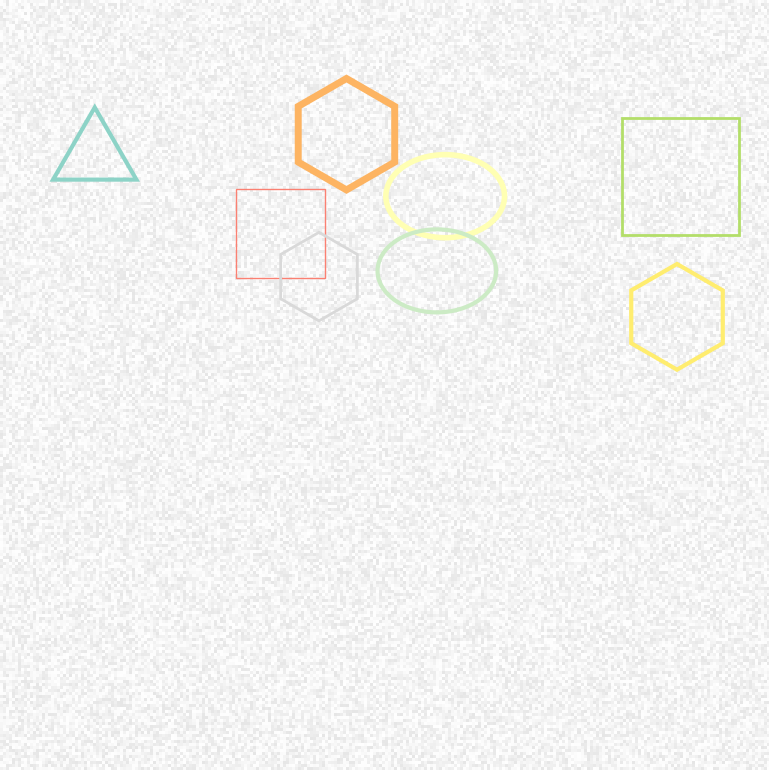[{"shape": "triangle", "thickness": 1.5, "radius": 0.31, "center": [0.123, 0.798]}, {"shape": "oval", "thickness": 2, "radius": 0.39, "center": [0.578, 0.745]}, {"shape": "square", "thickness": 0.5, "radius": 0.29, "center": [0.364, 0.696]}, {"shape": "hexagon", "thickness": 2.5, "radius": 0.36, "center": [0.45, 0.826]}, {"shape": "square", "thickness": 1, "radius": 0.38, "center": [0.884, 0.771]}, {"shape": "hexagon", "thickness": 1, "radius": 0.29, "center": [0.414, 0.641]}, {"shape": "oval", "thickness": 1.5, "radius": 0.39, "center": [0.567, 0.648]}, {"shape": "hexagon", "thickness": 1.5, "radius": 0.34, "center": [0.879, 0.589]}]